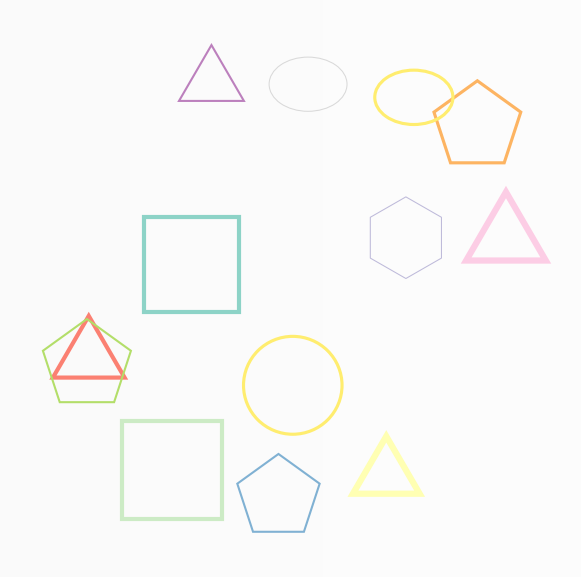[{"shape": "square", "thickness": 2, "radius": 0.41, "center": [0.329, 0.541]}, {"shape": "triangle", "thickness": 3, "radius": 0.33, "center": [0.665, 0.177]}, {"shape": "hexagon", "thickness": 0.5, "radius": 0.35, "center": [0.698, 0.588]}, {"shape": "triangle", "thickness": 2, "radius": 0.36, "center": [0.153, 0.381]}, {"shape": "pentagon", "thickness": 1, "radius": 0.37, "center": [0.479, 0.139]}, {"shape": "pentagon", "thickness": 1.5, "radius": 0.39, "center": [0.821, 0.781]}, {"shape": "pentagon", "thickness": 1, "radius": 0.4, "center": [0.15, 0.367]}, {"shape": "triangle", "thickness": 3, "radius": 0.4, "center": [0.871, 0.588]}, {"shape": "oval", "thickness": 0.5, "radius": 0.34, "center": [0.53, 0.853]}, {"shape": "triangle", "thickness": 1, "radius": 0.32, "center": [0.364, 0.857]}, {"shape": "square", "thickness": 2, "radius": 0.43, "center": [0.296, 0.185]}, {"shape": "circle", "thickness": 1.5, "radius": 0.42, "center": [0.504, 0.332]}, {"shape": "oval", "thickness": 1.5, "radius": 0.34, "center": [0.712, 0.831]}]